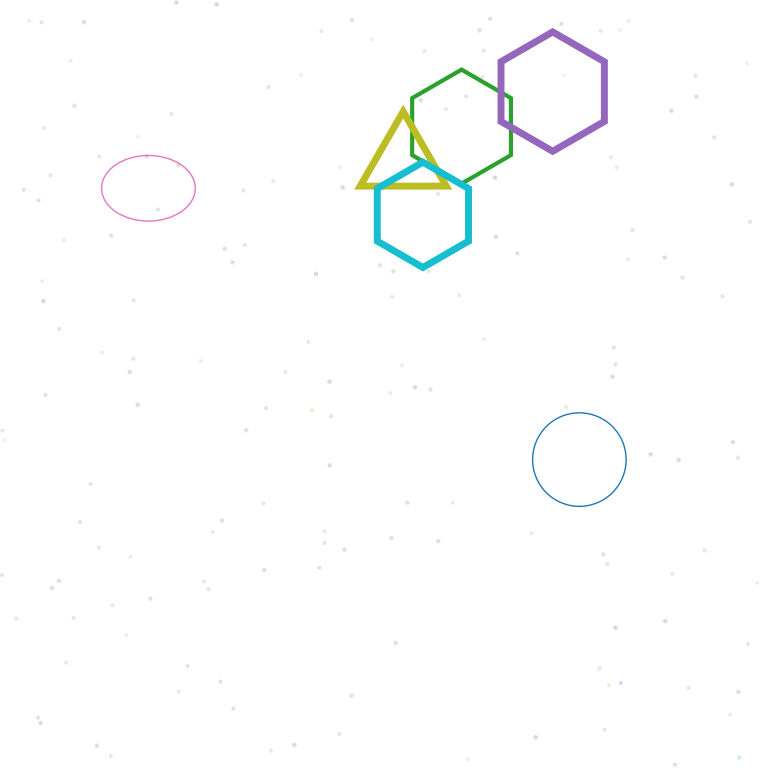[{"shape": "circle", "thickness": 0.5, "radius": 0.3, "center": [0.752, 0.403]}, {"shape": "hexagon", "thickness": 1.5, "radius": 0.37, "center": [0.599, 0.836]}, {"shape": "hexagon", "thickness": 2.5, "radius": 0.39, "center": [0.718, 0.881]}, {"shape": "oval", "thickness": 0.5, "radius": 0.3, "center": [0.193, 0.755]}, {"shape": "triangle", "thickness": 2.5, "radius": 0.32, "center": [0.524, 0.791]}, {"shape": "hexagon", "thickness": 2.5, "radius": 0.34, "center": [0.549, 0.721]}]